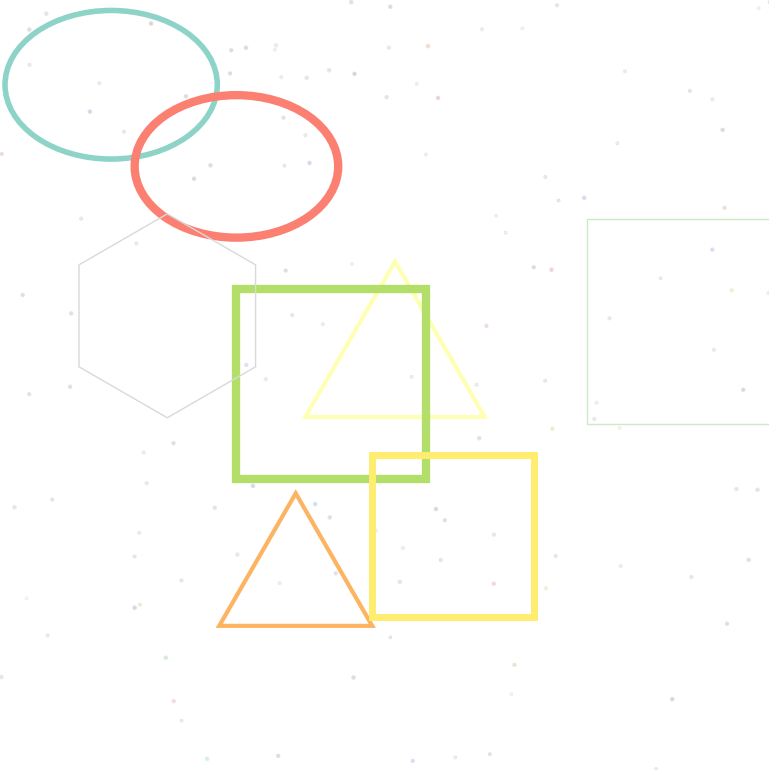[{"shape": "oval", "thickness": 2, "radius": 0.69, "center": [0.144, 0.89]}, {"shape": "triangle", "thickness": 1.5, "radius": 0.67, "center": [0.513, 0.526]}, {"shape": "oval", "thickness": 3, "radius": 0.66, "center": [0.307, 0.784]}, {"shape": "triangle", "thickness": 1.5, "radius": 0.57, "center": [0.384, 0.245]}, {"shape": "square", "thickness": 3, "radius": 0.62, "center": [0.43, 0.501]}, {"shape": "hexagon", "thickness": 0.5, "radius": 0.66, "center": [0.217, 0.59]}, {"shape": "square", "thickness": 0.5, "radius": 0.67, "center": [0.895, 0.583]}, {"shape": "square", "thickness": 2.5, "radius": 0.53, "center": [0.588, 0.304]}]